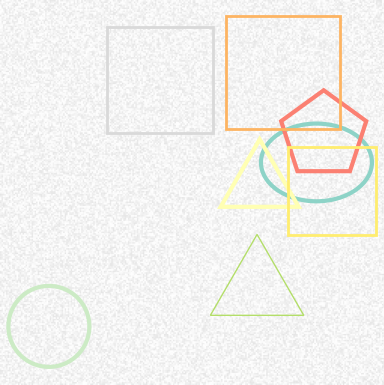[{"shape": "oval", "thickness": 3, "radius": 0.72, "center": [0.822, 0.578]}, {"shape": "triangle", "thickness": 3, "radius": 0.58, "center": [0.674, 0.521]}, {"shape": "pentagon", "thickness": 3, "radius": 0.58, "center": [0.841, 0.649]}, {"shape": "square", "thickness": 2, "radius": 0.74, "center": [0.735, 0.811]}, {"shape": "triangle", "thickness": 1, "radius": 0.7, "center": [0.668, 0.251]}, {"shape": "square", "thickness": 2, "radius": 0.69, "center": [0.415, 0.793]}, {"shape": "circle", "thickness": 3, "radius": 0.53, "center": [0.127, 0.152]}, {"shape": "square", "thickness": 2, "radius": 0.57, "center": [0.862, 0.503]}]